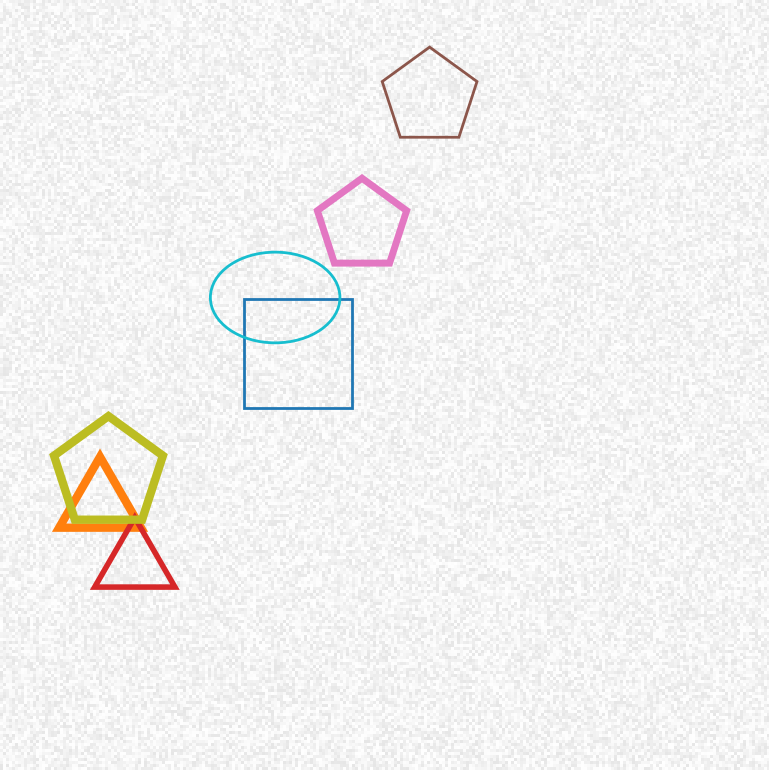[{"shape": "square", "thickness": 1, "radius": 0.35, "center": [0.387, 0.541]}, {"shape": "triangle", "thickness": 3, "radius": 0.31, "center": [0.13, 0.345]}, {"shape": "triangle", "thickness": 2, "radius": 0.3, "center": [0.175, 0.268]}, {"shape": "pentagon", "thickness": 1, "radius": 0.32, "center": [0.558, 0.874]}, {"shape": "pentagon", "thickness": 2.5, "radius": 0.3, "center": [0.47, 0.708]}, {"shape": "pentagon", "thickness": 3, "radius": 0.37, "center": [0.141, 0.385]}, {"shape": "oval", "thickness": 1, "radius": 0.42, "center": [0.357, 0.614]}]